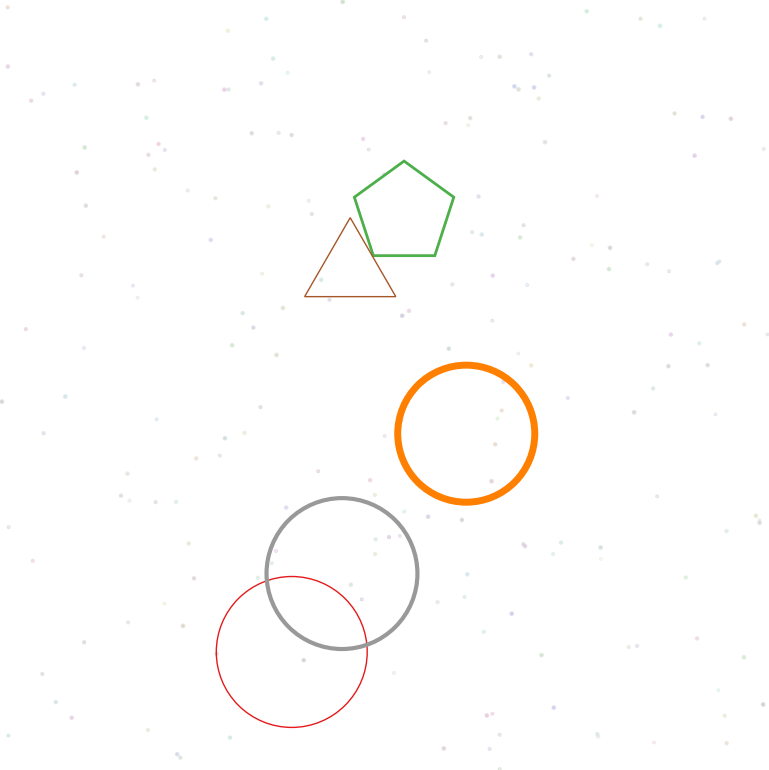[{"shape": "circle", "thickness": 0.5, "radius": 0.49, "center": [0.379, 0.153]}, {"shape": "pentagon", "thickness": 1, "radius": 0.34, "center": [0.525, 0.723]}, {"shape": "circle", "thickness": 2.5, "radius": 0.44, "center": [0.606, 0.437]}, {"shape": "triangle", "thickness": 0.5, "radius": 0.34, "center": [0.455, 0.649]}, {"shape": "circle", "thickness": 1.5, "radius": 0.49, "center": [0.444, 0.255]}]